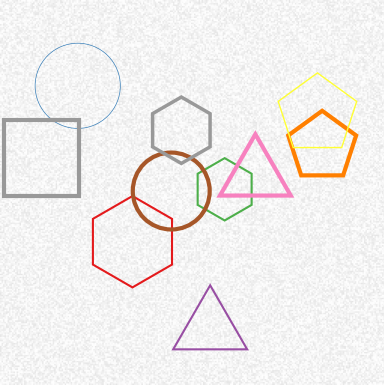[{"shape": "hexagon", "thickness": 1.5, "radius": 0.59, "center": [0.344, 0.372]}, {"shape": "circle", "thickness": 0.5, "radius": 0.55, "center": [0.202, 0.777]}, {"shape": "hexagon", "thickness": 1.5, "radius": 0.4, "center": [0.584, 0.508]}, {"shape": "triangle", "thickness": 1.5, "radius": 0.55, "center": [0.546, 0.148]}, {"shape": "pentagon", "thickness": 3, "radius": 0.46, "center": [0.837, 0.62]}, {"shape": "pentagon", "thickness": 1, "radius": 0.54, "center": [0.825, 0.703]}, {"shape": "circle", "thickness": 3, "radius": 0.5, "center": [0.445, 0.504]}, {"shape": "triangle", "thickness": 3, "radius": 0.53, "center": [0.663, 0.545]}, {"shape": "square", "thickness": 3, "radius": 0.49, "center": [0.108, 0.589]}, {"shape": "hexagon", "thickness": 2.5, "radius": 0.43, "center": [0.471, 0.662]}]